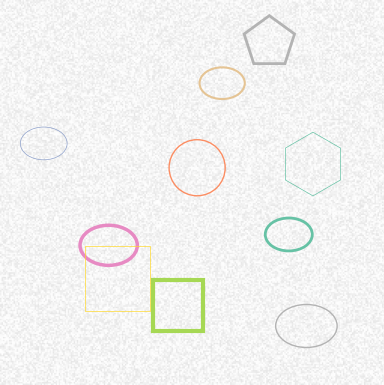[{"shape": "hexagon", "thickness": 0.5, "radius": 0.41, "center": [0.813, 0.574]}, {"shape": "oval", "thickness": 2, "radius": 0.31, "center": [0.75, 0.391]}, {"shape": "circle", "thickness": 1, "radius": 0.36, "center": [0.512, 0.564]}, {"shape": "oval", "thickness": 0.5, "radius": 0.3, "center": [0.114, 0.627]}, {"shape": "oval", "thickness": 2.5, "radius": 0.37, "center": [0.282, 0.363]}, {"shape": "square", "thickness": 3, "radius": 0.33, "center": [0.463, 0.207]}, {"shape": "square", "thickness": 0.5, "radius": 0.42, "center": [0.305, 0.278]}, {"shape": "oval", "thickness": 1.5, "radius": 0.29, "center": [0.577, 0.784]}, {"shape": "oval", "thickness": 1, "radius": 0.4, "center": [0.796, 0.153]}, {"shape": "pentagon", "thickness": 2, "radius": 0.34, "center": [0.7, 0.89]}]